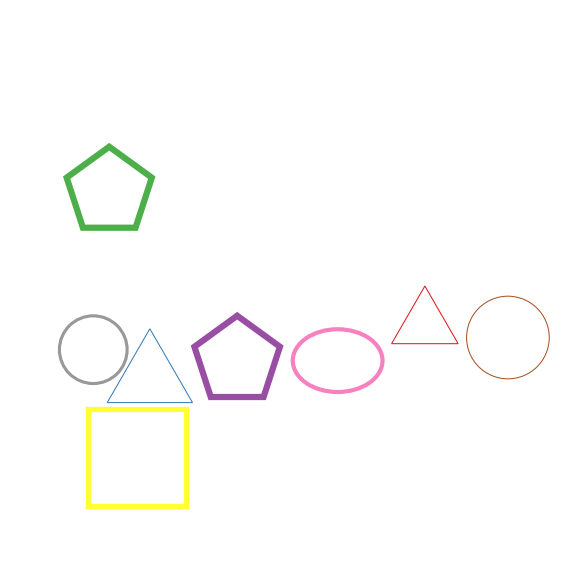[{"shape": "triangle", "thickness": 0.5, "radius": 0.33, "center": [0.736, 0.437]}, {"shape": "triangle", "thickness": 0.5, "radius": 0.43, "center": [0.26, 0.345]}, {"shape": "pentagon", "thickness": 3, "radius": 0.39, "center": [0.189, 0.668]}, {"shape": "pentagon", "thickness": 3, "radius": 0.39, "center": [0.411, 0.375]}, {"shape": "square", "thickness": 2.5, "radius": 0.42, "center": [0.237, 0.207]}, {"shape": "circle", "thickness": 0.5, "radius": 0.36, "center": [0.879, 0.415]}, {"shape": "oval", "thickness": 2, "radius": 0.39, "center": [0.585, 0.375]}, {"shape": "circle", "thickness": 1.5, "radius": 0.29, "center": [0.162, 0.394]}]